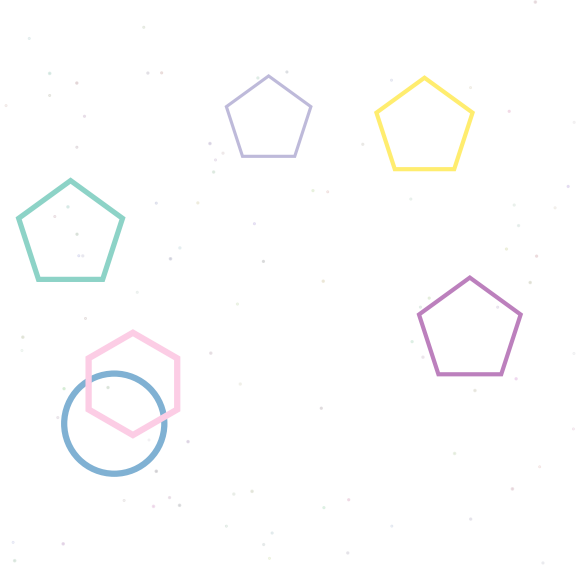[{"shape": "pentagon", "thickness": 2.5, "radius": 0.47, "center": [0.122, 0.592]}, {"shape": "pentagon", "thickness": 1.5, "radius": 0.38, "center": [0.465, 0.791]}, {"shape": "circle", "thickness": 3, "radius": 0.43, "center": [0.198, 0.266]}, {"shape": "hexagon", "thickness": 3, "radius": 0.44, "center": [0.23, 0.334]}, {"shape": "pentagon", "thickness": 2, "radius": 0.46, "center": [0.814, 0.426]}, {"shape": "pentagon", "thickness": 2, "radius": 0.44, "center": [0.735, 0.777]}]